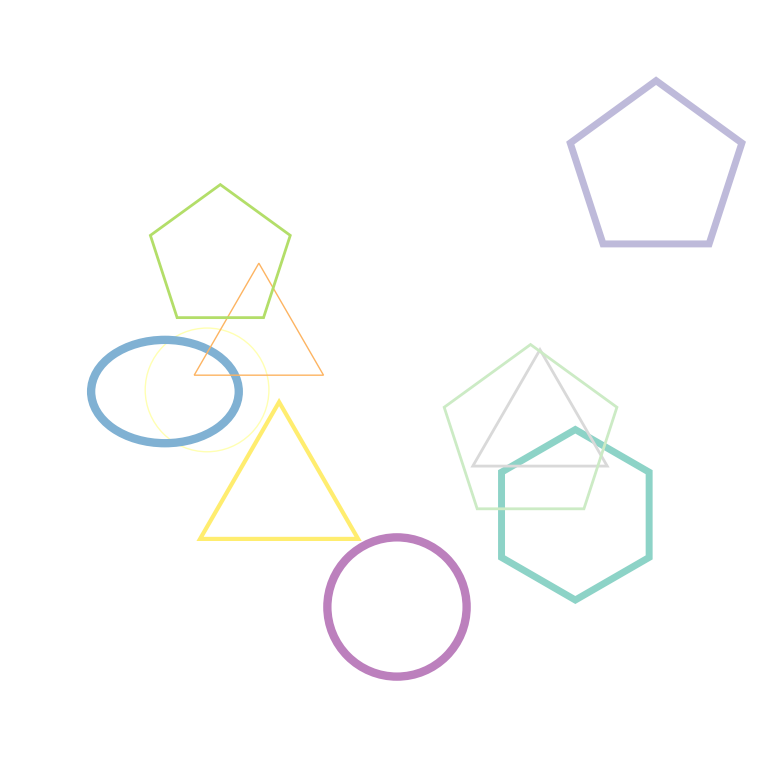[{"shape": "hexagon", "thickness": 2.5, "radius": 0.55, "center": [0.747, 0.331]}, {"shape": "circle", "thickness": 0.5, "radius": 0.4, "center": [0.269, 0.494]}, {"shape": "pentagon", "thickness": 2.5, "radius": 0.59, "center": [0.852, 0.778]}, {"shape": "oval", "thickness": 3, "radius": 0.48, "center": [0.214, 0.492]}, {"shape": "triangle", "thickness": 0.5, "radius": 0.48, "center": [0.336, 0.561]}, {"shape": "pentagon", "thickness": 1, "radius": 0.48, "center": [0.286, 0.665]}, {"shape": "triangle", "thickness": 1, "radius": 0.5, "center": [0.701, 0.445]}, {"shape": "circle", "thickness": 3, "radius": 0.45, "center": [0.516, 0.212]}, {"shape": "pentagon", "thickness": 1, "radius": 0.59, "center": [0.689, 0.435]}, {"shape": "triangle", "thickness": 1.5, "radius": 0.59, "center": [0.362, 0.359]}]